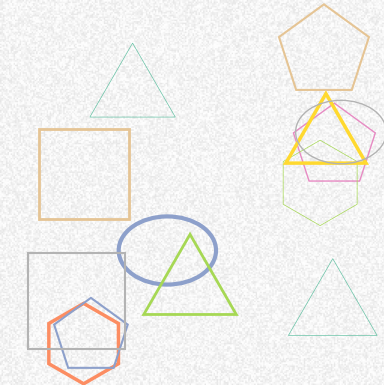[{"shape": "triangle", "thickness": 0.5, "radius": 0.64, "center": [0.344, 0.76]}, {"shape": "triangle", "thickness": 0.5, "radius": 0.67, "center": [0.864, 0.195]}, {"shape": "hexagon", "thickness": 2.5, "radius": 0.52, "center": [0.217, 0.108]}, {"shape": "pentagon", "thickness": 1.5, "radius": 0.5, "center": [0.236, 0.126]}, {"shape": "oval", "thickness": 3, "radius": 0.63, "center": [0.435, 0.349]}, {"shape": "pentagon", "thickness": 1, "radius": 0.56, "center": [0.868, 0.62]}, {"shape": "hexagon", "thickness": 0.5, "radius": 0.55, "center": [0.832, 0.525]}, {"shape": "triangle", "thickness": 2, "radius": 0.69, "center": [0.494, 0.253]}, {"shape": "triangle", "thickness": 2.5, "radius": 0.6, "center": [0.847, 0.636]}, {"shape": "square", "thickness": 2, "radius": 0.58, "center": [0.219, 0.548]}, {"shape": "pentagon", "thickness": 1.5, "radius": 0.61, "center": [0.841, 0.866]}, {"shape": "square", "thickness": 1.5, "radius": 0.63, "center": [0.199, 0.218]}, {"shape": "oval", "thickness": 1, "radius": 0.59, "center": [0.886, 0.657]}]